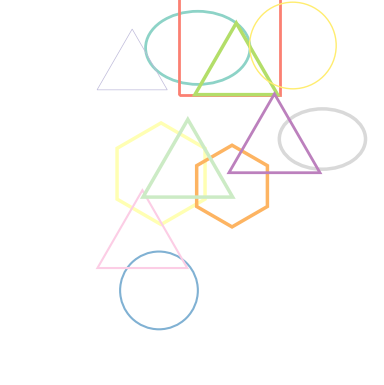[{"shape": "oval", "thickness": 2, "radius": 0.68, "center": [0.514, 0.876]}, {"shape": "hexagon", "thickness": 2.5, "radius": 0.66, "center": [0.418, 0.549]}, {"shape": "triangle", "thickness": 0.5, "radius": 0.53, "center": [0.343, 0.819]}, {"shape": "square", "thickness": 2, "radius": 0.66, "center": [0.596, 0.886]}, {"shape": "circle", "thickness": 1.5, "radius": 0.5, "center": [0.413, 0.246]}, {"shape": "hexagon", "thickness": 2.5, "radius": 0.53, "center": [0.603, 0.517]}, {"shape": "triangle", "thickness": 2.5, "radius": 0.62, "center": [0.614, 0.816]}, {"shape": "triangle", "thickness": 1.5, "radius": 0.67, "center": [0.37, 0.371]}, {"shape": "oval", "thickness": 2.5, "radius": 0.56, "center": [0.837, 0.639]}, {"shape": "triangle", "thickness": 2, "radius": 0.68, "center": [0.713, 0.62]}, {"shape": "triangle", "thickness": 2.5, "radius": 0.67, "center": [0.488, 0.555]}, {"shape": "circle", "thickness": 1, "radius": 0.56, "center": [0.761, 0.882]}]